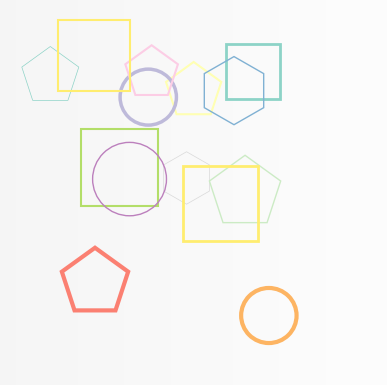[{"shape": "pentagon", "thickness": 0.5, "radius": 0.39, "center": [0.13, 0.802]}, {"shape": "square", "thickness": 2, "radius": 0.35, "center": [0.653, 0.814]}, {"shape": "pentagon", "thickness": 1.5, "radius": 0.38, "center": [0.5, 0.764]}, {"shape": "circle", "thickness": 2.5, "radius": 0.36, "center": [0.383, 0.748]}, {"shape": "pentagon", "thickness": 3, "radius": 0.45, "center": [0.245, 0.267]}, {"shape": "hexagon", "thickness": 1, "radius": 0.44, "center": [0.604, 0.765]}, {"shape": "circle", "thickness": 3, "radius": 0.36, "center": [0.694, 0.18]}, {"shape": "square", "thickness": 1.5, "radius": 0.5, "center": [0.308, 0.565]}, {"shape": "pentagon", "thickness": 1.5, "radius": 0.36, "center": [0.391, 0.811]}, {"shape": "hexagon", "thickness": 0.5, "radius": 0.34, "center": [0.481, 0.538]}, {"shape": "circle", "thickness": 1, "radius": 0.48, "center": [0.334, 0.535]}, {"shape": "pentagon", "thickness": 1, "radius": 0.48, "center": [0.632, 0.5]}, {"shape": "square", "thickness": 2, "radius": 0.49, "center": [0.569, 0.471]}, {"shape": "square", "thickness": 1.5, "radius": 0.46, "center": [0.243, 0.856]}]